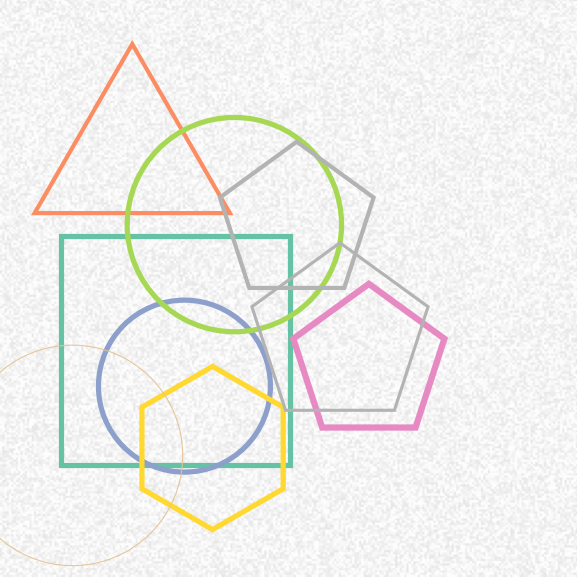[{"shape": "square", "thickness": 2.5, "radius": 0.99, "center": [0.304, 0.392]}, {"shape": "triangle", "thickness": 2, "radius": 0.98, "center": [0.229, 0.728]}, {"shape": "circle", "thickness": 2.5, "radius": 0.74, "center": [0.319, 0.331]}, {"shape": "pentagon", "thickness": 3, "radius": 0.69, "center": [0.639, 0.37]}, {"shape": "circle", "thickness": 2.5, "radius": 0.93, "center": [0.406, 0.61]}, {"shape": "hexagon", "thickness": 2.5, "radius": 0.71, "center": [0.368, 0.223]}, {"shape": "circle", "thickness": 0.5, "radius": 0.95, "center": [0.125, 0.211]}, {"shape": "pentagon", "thickness": 1.5, "radius": 0.8, "center": [0.589, 0.418]}, {"shape": "pentagon", "thickness": 2, "radius": 0.7, "center": [0.514, 0.614]}]